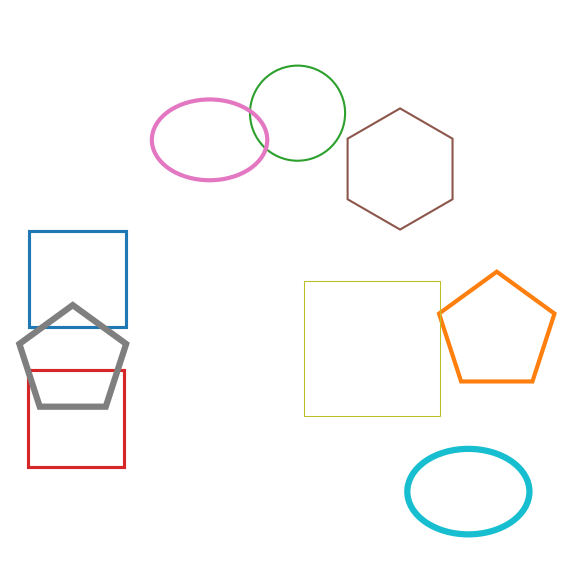[{"shape": "square", "thickness": 1.5, "radius": 0.42, "center": [0.134, 0.516]}, {"shape": "pentagon", "thickness": 2, "radius": 0.53, "center": [0.86, 0.424]}, {"shape": "circle", "thickness": 1, "radius": 0.41, "center": [0.515, 0.803]}, {"shape": "square", "thickness": 1.5, "radius": 0.42, "center": [0.131, 0.274]}, {"shape": "hexagon", "thickness": 1, "radius": 0.52, "center": [0.693, 0.707]}, {"shape": "oval", "thickness": 2, "radius": 0.5, "center": [0.363, 0.757]}, {"shape": "pentagon", "thickness": 3, "radius": 0.49, "center": [0.126, 0.374]}, {"shape": "square", "thickness": 0.5, "radius": 0.59, "center": [0.644, 0.396]}, {"shape": "oval", "thickness": 3, "radius": 0.53, "center": [0.811, 0.148]}]